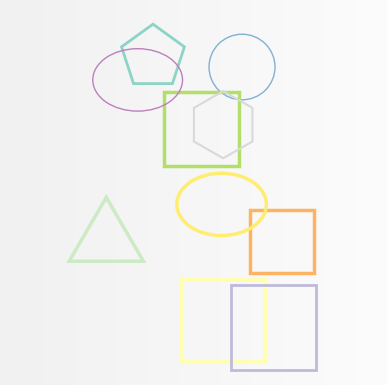[{"shape": "pentagon", "thickness": 2, "radius": 0.43, "center": [0.395, 0.852]}, {"shape": "square", "thickness": 3, "radius": 0.53, "center": [0.577, 0.167]}, {"shape": "square", "thickness": 2, "radius": 0.55, "center": [0.706, 0.149]}, {"shape": "circle", "thickness": 1, "radius": 0.43, "center": [0.625, 0.826]}, {"shape": "square", "thickness": 2.5, "radius": 0.41, "center": [0.728, 0.373]}, {"shape": "square", "thickness": 2.5, "radius": 0.48, "center": [0.519, 0.664]}, {"shape": "hexagon", "thickness": 1.5, "radius": 0.44, "center": [0.576, 0.676]}, {"shape": "oval", "thickness": 1, "radius": 0.58, "center": [0.355, 0.792]}, {"shape": "triangle", "thickness": 2.5, "radius": 0.55, "center": [0.274, 0.377]}, {"shape": "oval", "thickness": 2.5, "radius": 0.58, "center": [0.572, 0.469]}]